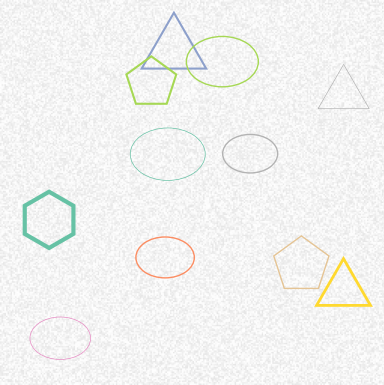[{"shape": "oval", "thickness": 0.5, "radius": 0.49, "center": [0.436, 0.599]}, {"shape": "hexagon", "thickness": 3, "radius": 0.36, "center": [0.127, 0.429]}, {"shape": "oval", "thickness": 1, "radius": 0.38, "center": [0.429, 0.331]}, {"shape": "triangle", "thickness": 1.5, "radius": 0.48, "center": [0.452, 0.87]}, {"shape": "oval", "thickness": 0.5, "radius": 0.39, "center": [0.157, 0.121]}, {"shape": "oval", "thickness": 1, "radius": 0.47, "center": [0.577, 0.84]}, {"shape": "pentagon", "thickness": 1.5, "radius": 0.34, "center": [0.393, 0.786]}, {"shape": "triangle", "thickness": 2, "radius": 0.4, "center": [0.892, 0.247]}, {"shape": "pentagon", "thickness": 1, "radius": 0.38, "center": [0.783, 0.312]}, {"shape": "triangle", "thickness": 0.5, "radius": 0.38, "center": [0.893, 0.756]}, {"shape": "oval", "thickness": 1, "radius": 0.36, "center": [0.65, 0.601]}]